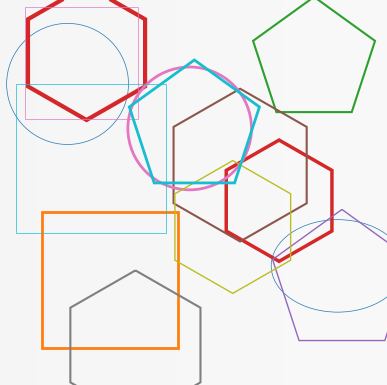[{"shape": "oval", "thickness": 0.5, "radius": 0.86, "center": [0.872, 0.309]}, {"shape": "circle", "thickness": 0.5, "radius": 0.79, "center": [0.174, 0.782]}, {"shape": "square", "thickness": 2, "radius": 0.88, "center": [0.284, 0.273]}, {"shape": "pentagon", "thickness": 1.5, "radius": 0.83, "center": [0.81, 0.843]}, {"shape": "hexagon", "thickness": 2.5, "radius": 0.79, "center": [0.72, 0.479]}, {"shape": "hexagon", "thickness": 3, "radius": 0.87, "center": [0.223, 0.863]}, {"shape": "pentagon", "thickness": 1, "radius": 0.94, "center": [0.882, 0.268]}, {"shape": "hexagon", "thickness": 1.5, "radius": 0.99, "center": [0.62, 0.571]}, {"shape": "circle", "thickness": 2, "radius": 0.8, "center": [0.489, 0.666]}, {"shape": "square", "thickness": 0.5, "radius": 0.73, "center": [0.211, 0.836]}, {"shape": "hexagon", "thickness": 1.5, "radius": 0.97, "center": [0.349, 0.104]}, {"shape": "hexagon", "thickness": 1, "radius": 0.86, "center": [0.601, 0.41]}, {"shape": "pentagon", "thickness": 2, "radius": 0.88, "center": [0.502, 0.668]}, {"shape": "square", "thickness": 0.5, "radius": 0.97, "center": [0.235, 0.589]}]